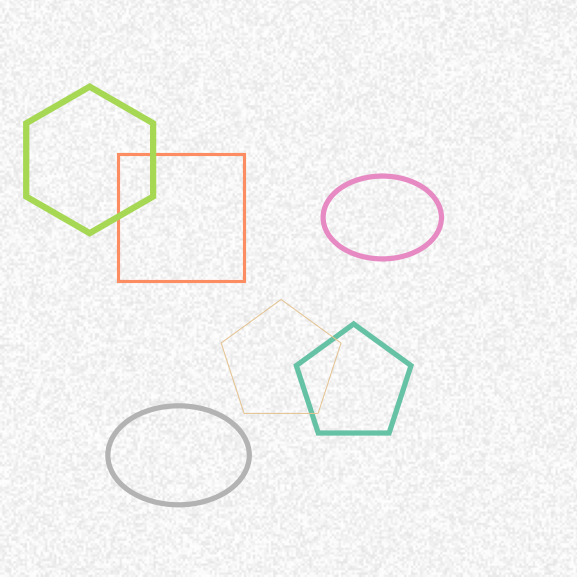[{"shape": "pentagon", "thickness": 2.5, "radius": 0.52, "center": [0.612, 0.334]}, {"shape": "square", "thickness": 1.5, "radius": 0.55, "center": [0.314, 0.622]}, {"shape": "oval", "thickness": 2.5, "radius": 0.51, "center": [0.662, 0.623]}, {"shape": "hexagon", "thickness": 3, "radius": 0.63, "center": [0.155, 0.722]}, {"shape": "pentagon", "thickness": 0.5, "radius": 0.55, "center": [0.487, 0.371]}, {"shape": "oval", "thickness": 2.5, "radius": 0.61, "center": [0.309, 0.211]}]